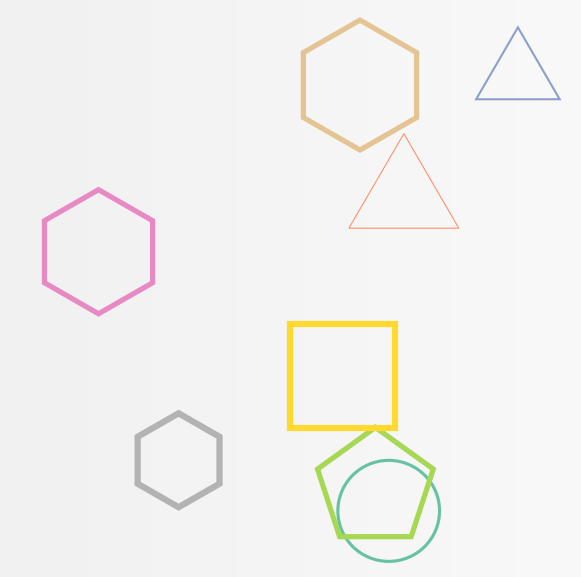[{"shape": "circle", "thickness": 1.5, "radius": 0.44, "center": [0.669, 0.114]}, {"shape": "triangle", "thickness": 0.5, "radius": 0.55, "center": [0.695, 0.659]}, {"shape": "triangle", "thickness": 1, "radius": 0.41, "center": [0.891, 0.869]}, {"shape": "hexagon", "thickness": 2.5, "radius": 0.54, "center": [0.17, 0.563]}, {"shape": "pentagon", "thickness": 2.5, "radius": 0.52, "center": [0.646, 0.154]}, {"shape": "square", "thickness": 3, "radius": 0.45, "center": [0.59, 0.348]}, {"shape": "hexagon", "thickness": 2.5, "radius": 0.56, "center": [0.619, 0.852]}, {"shape": "hexagon", "thickness": 3, "radius": 0.41, "center": [0.307, 0.202]}]